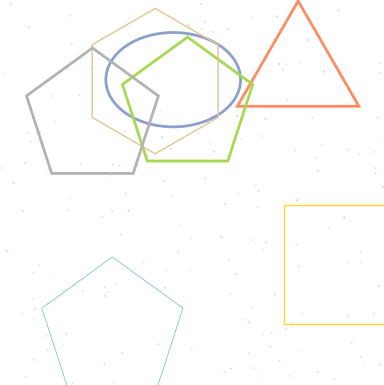[{"shape": "pentagon", "thickness": 0.5, "radius": 0.96, "center": [0.292, 0.14]}, {"shape": "triangle", "thickness": 2, "radius": 0.91, "center": [0.774, 0.815]}, {"shape": "oval", "thickness": 2, "radius": 0.88, "center": [0.45, 0.793]}, {"shape": "pentagon", "thickness": 2, "radius": 0.89, "center": [0.487, 0.726]}, {"shape": "square", "thickness": 1, "radius": 0.78, "center": [0.893, 0.313]}, {"shape": "hexagon", "thickness": 1, "radius": 0.94, "center": [0.403, 0.789]}, {"shape": "pentagon", "thickness": 2, "radius": 0.9, "center": [0.24, 0.695]}]